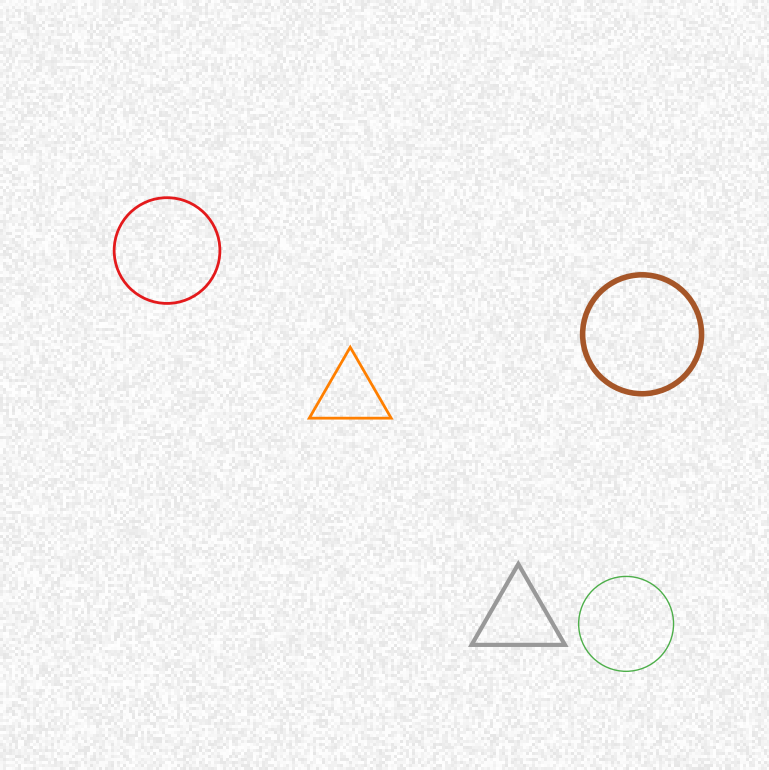[{"shape": "circle", "thickness": 1, "radius": 0.34, "center": [0.217, 0.675]}, {"shape": "circle", "thickness": 0.5, "radius": 0.31, "center": [0.813, 0.19]}, {"shape": "triangle", "thickness": 1, "radius": 0.31, "center": [0.455, 0.488]}, {"shape": "circle", "thickness": 2, "radius": 0.39, "center": [0.834, 0.566]}, {"shape": "triangle", "thickness": 1.5, "radius": 0.35, "center": [0.673, 0.197]}]